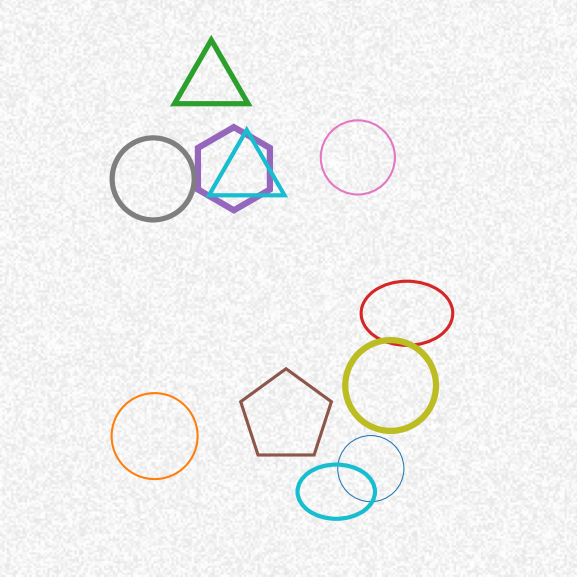[{"shape": "circle", "thickness": 0.5, "radius": 0.29, "center": [0.642, 0.188]}, {"shape": "circle", "thickness": 1, "radius": 0.37, "center": [0.268, 0.244]}, {"shape": "triangle", "thickness": 2.5, "radius": 0.37, "center": [0.366, 0.856]}, {"shape": "oval", "thickness": 1.5, "radius": 0.4, "center": [0.705, 0.457]}, {"shape": "hexagon", "thickness": 3, "radius": 0.36, "center": [0.405, 0.707]}, {"shape": "pentagon", "thickness": 1.5, "radius": 0.41, "center": [0.495, 0.278]}, {"shape": "circle", "thickness": 1, "radius": 0.32, "center": [0.62, 0.727]}, {"shape": "circle", "thickness": 2.5, "radius": 0.36, "center": [0.265, 0.689]}, {"shape": "circle", "thickness": 3, "radius": 0.39, "center": [0.676, 0.332]}, {"shape": "oval", "thickness": 2, "radius": 0.34, "center": [0.582, 0.148]}, {"shape": "triangle", "thickness": 2, "radius": 0.38, "center": [0.427, 0.699]}]